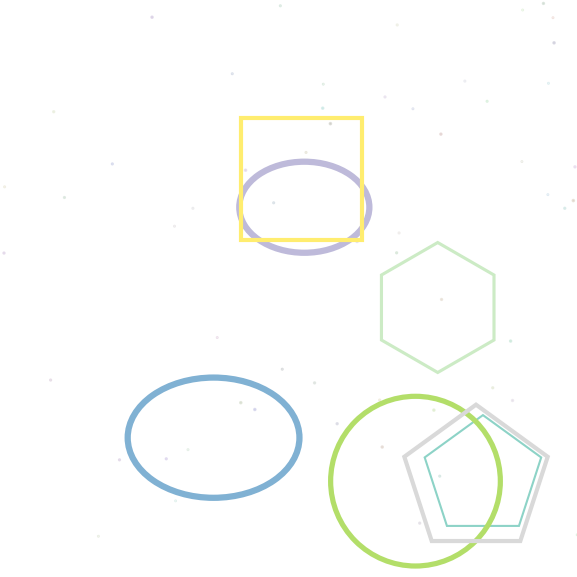[{"shape": "pentagon", "thickness": 1, "radius": 0.53, "center": [0.836, 0.174]}, {"shape": "oval", "thickness": 3, "radius": 0.56, "center": [0.527, 0.64]}, {"shape": "oval", "thickness": 3, "radius": 0.74, "center": [0.37, 0.241]}, {"shape": "circle", "thickness": 2.5, "radius": 0.73, "center": [0.719, 0.166]}, {"shape": "pentagon", "thickness": 2, "radius": 0.65, "center": [0.824, 0.168]}, {"shape": "hexagon", "thickness": 1.5, "radius": 0.56, "center": [0.758, 0.467]}, {"shape": "square", "thickness": 2, "radius": 0.53, "center": [0.522, 0.689]}]